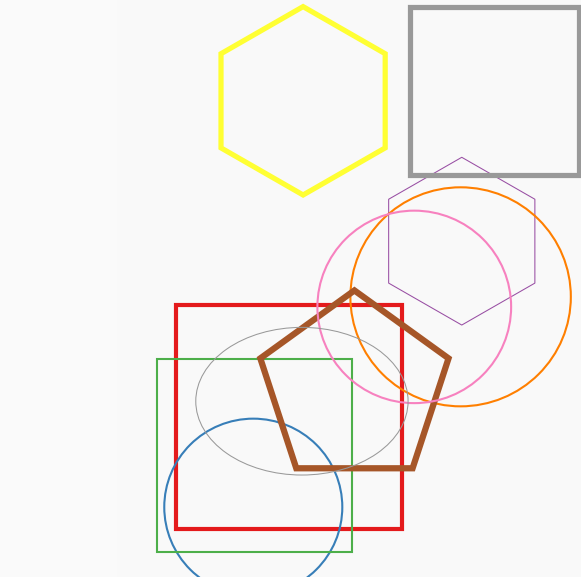[{"shape": "square", "thickness": 2, "radius": 0.97, "center": [0.497, 0.277]}, {"shape": "circle", "thickness": 1, "radius": 0.77, "center": [0.436, 0.121]}, {"shape": "square", "thickness": 1, "radius": 0.84, "center": [0.438, 0.211]}, {"shape": "hexagon", "thickness": 0.5, "radius": 0.73, "center": [0.794, 0.582]}, {"shape": "circle", "thickness": 1, "radius": 0.95, "center": [0.792, 0.485]}, {"shape": "hexagon", "thickness": 2.5, "radius": 0.82, "center": [0.521, 0.825]}, {"shape": "pentagon", "thickness": 3, "radius": 0.85, "center": [0.61, 0.326]}, {"shape": "circle", "thickness": 1, "radius": 0.83, "center": [0.713, 0.468]}, {"shape": "square", "thickness": 2.5, "radius": 0.73, "center": [0.851, 0.842]}, {"shape": "oval", "thickness": 0.5, "radius": 0.91, "center": [0.519, 0.304]}]